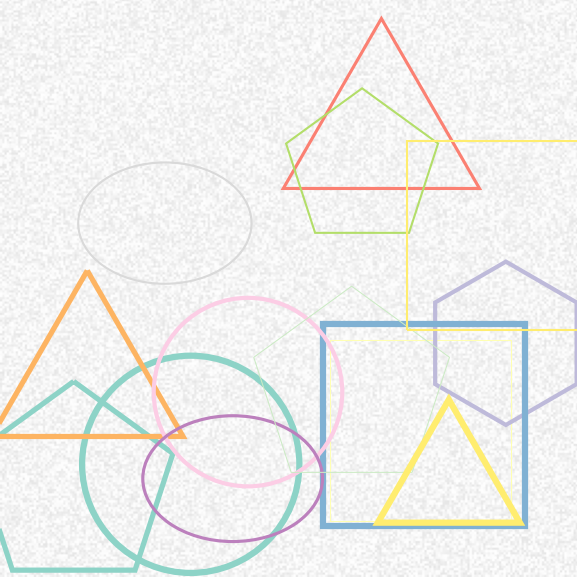[{"shape": "circle", "thickness": 3, "radius": 0.94, "center": [0.33, 0.195]}, {"shape": "pentagon", "thickness": 2.5, "radius": 0.9, "center": [0.128, 0.158]}, {"shape": "square", "thickness": 0.5, "radius": 0.78, "center": [0.729, 0.254]}, {"shape": "hexagon", "thickness": 2, "radius": 0.71, "center": [0.876, 0.405]}, {"shape": "triangle", "thickness": 1.5, "radius": 0.98, "center": [0.66, 0.771]}, {"shape": "square", "thickness": 3, "radius": 0.87, "center": [0.734, 0.263]}, {"shape": "triangle", "thickness": 2.5, "radius": 0.96, "center": [0.151, 0.339]}, {"shape": "pentagon", "thickness": 1, "radius": 0.69, "center": [0.627, 0.708]}, {"shape": "circle", "thickness": 2, "radius": 0.82, "center": [0.429, 0.32]}, {"shape": "oval", "thickness": 1, "radius": 0.75, "center": [0.285, 0.613]}, {"shape": "oval", "thickness": 1.5, "radius": 0.78, "center": [0.403, 0.17]}, {"shape": "pentagon", "thickness": 0.5, "radius": 0.89, "center": [0.609, 0.325]}, {"shape": "square", "thickness": 1, "radius": 0.82, "center": [0.869, 0.591]}, {"shape": "triangle", "thickness": 3, "radius": 0.71, "center": [0.777, 0.165]}]